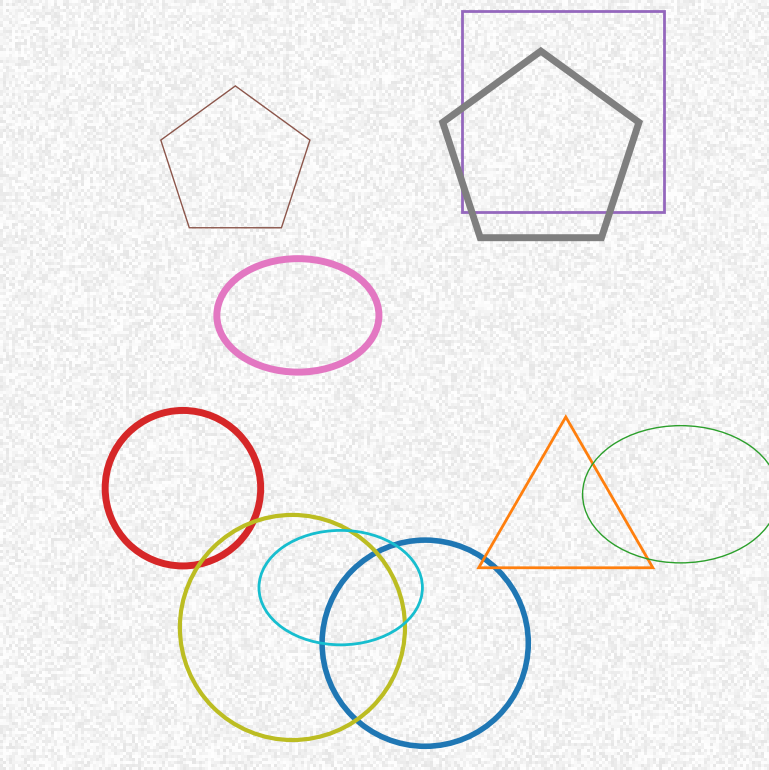[{"shape": "circle", "thickness": 2, "radius": 0.67, "center": [0.552, 0.165]}, {"shape": "triangle", "thickness": 1, "radius": 0.65, "center": [0.735, 0.328]}, {"shape": "oval", "thickness": 0.5, "radius": 0.64, "center": [0.884, 0.358]}, {"shape": "circle", "thickness": 2.5, "radius": 0.5, "center": [0.238, 0.366]}, {"shape": "square", "thickness": 1, "radius": 0.66, "center": [0.731, 0.855]}, {"shape": "pentagon", "thickness": 0.5, "radius": 0.51, "center": [0.306, 0.787]}, {"shape": "oval", "thickness": 2.5, "radius": 0.53, "center": [0.387, 0.59]}, {"shape": "pentagon", "thickness": 2.5, "radius": 0.67, "center": [0.702, 0.8]}, {"shape": "circle", "thickness": 1.5, "radius": 0.73, "center": [0.38, 0.185]}, {"shape": "oval", "thickness": 1, "radius": 0.53, "center": [0.442, 0.237]}]